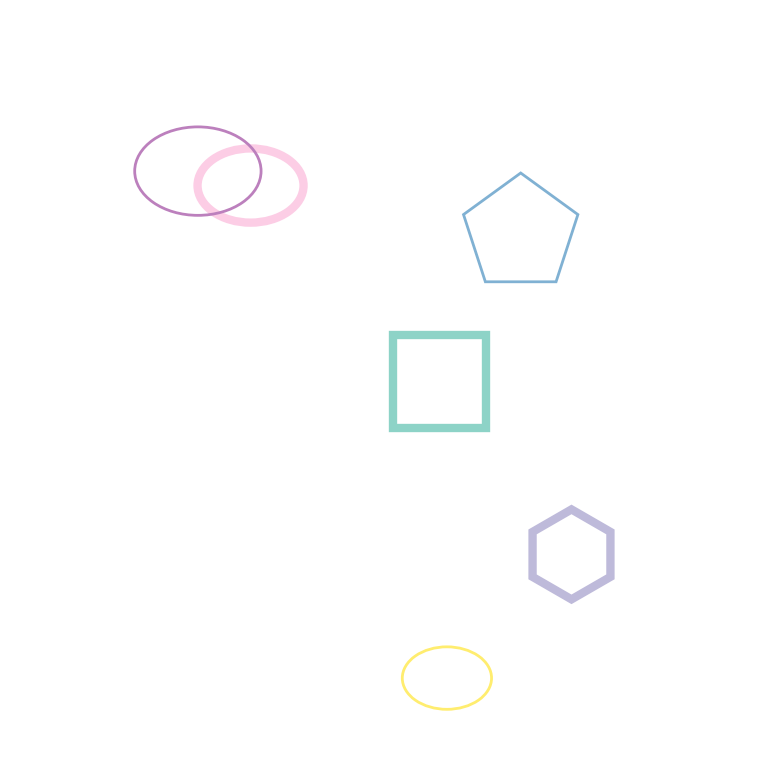[{"shape": "square", "thickness": 3, "radius": 0.3, "center": [0.571, 0.505]}, {"shape": "hexagon", "thickness": 3, "radius": 0.29, "center": [0.742, 0.28]}, {"shape": "pentagon", "thickness": 1, "radius": 0.39, "center": [0.676, 0.697]}, {"shape": "oval", "thickness": 3, "radius": 0.34, "center": [0.325, 0.759]}, {"shape": "oval", "thickness": 1, "radius": 0.41, "center": [0.257, 0.778]}, {"shape": "oval", "thickness": 1, "radius": 0.29, "center": [0.58, 0.119]}]